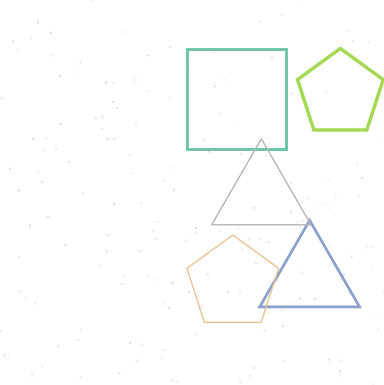[{"shape": "square", "thickness": 2, "radius": 0.64, "center": [0.614, 0.743]}, {"shape": "triangle", "thickness": 2, "radius": 0.75, "center": [0.804, 0.278]}, {"shape": "pentagon", "thickness": 2.5, "radius": 0.59, "center": [0.884, 0.757]}, {"shape": "pentagon", "thickness": 1, "radius": 0.63, "center": [0.605, 0.264]}, {"shape": "triangle", "thickness": 1, "radius": 0.74, "center": [0.679, 0.491]}]